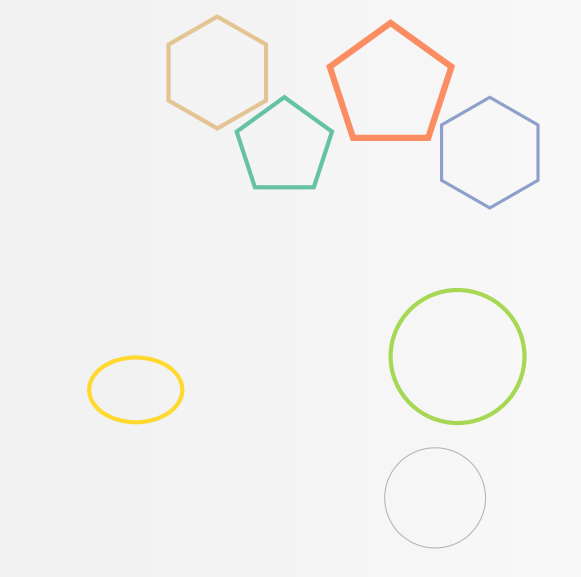[{"shape": "pentagon", "thickness": 2, "radius": 0.43, "center": [0.489, 0.745]}, {"shape": "pentagon", "thickness": 3, "radius": 0.55, "center": [0.672, 0.849]}, {"shape": "hexagon", "thickness": 1.5, "radius": 0.48, "center": [0.843, 0.735]}, {"shape": "circle", "thickness": 2, "radius": 0.58, "center": [0.787, 0.382]}, {"shape": "oval", "thickness": 2, "radius": 0.4, "center": [0.234, 0.324]}, {"shape": "hexagon", "thickness": 2, "radius": 0.48, "center": [0.374, 0.874]}, {"shape": "circle", "thickness": 0.5, "radius": 0.43, "center": [0.749, 0.137]}]